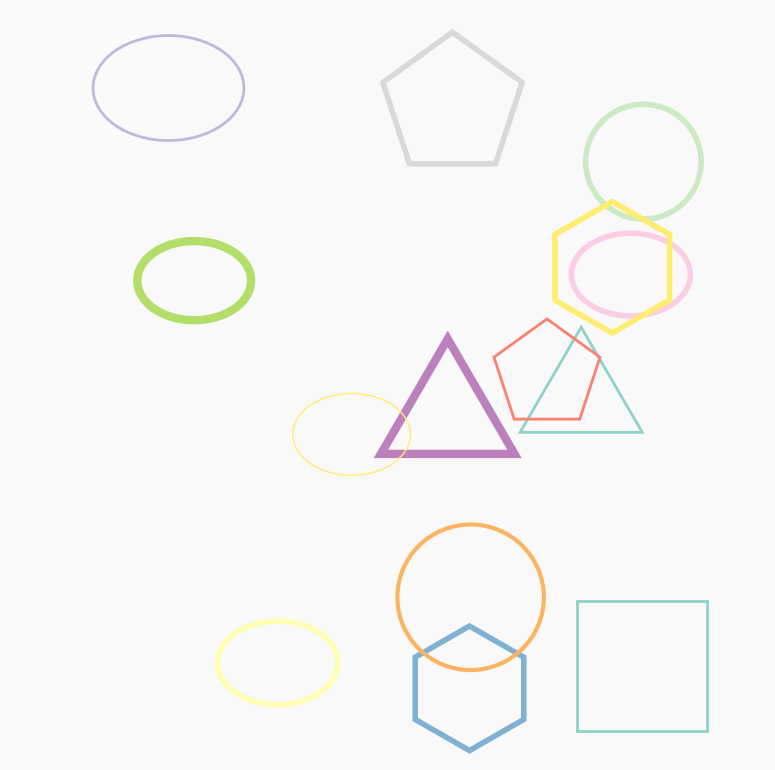[{"shape": "triangle", "thickness": 1, "radius": 0.46, "center": [0.75, 0.484]}, {"shape": "square", "thickness": 1, "radius": 0.42, "center": [0.828, 0.135]}, {"shape": "oval", "thickness": 2, "radius": 0.39, "center": [0.358, 0.139]}, {"shape": "oval", "thickness": 1, "radius": 0.49, "center": [0.217, 0.886]}, {"shape": "pentagon", "thickness": 1, "radius": 0.36, "center": [0.706, 0.514]}, {"shape": "hexagon", "thickness": 2, "radius": 0.4, "center": [0.606, 0.106]}, {"shape": "circle", "thickness": 1.5, "radius": 0.47, "center": [0.607, 0.224]}, {"shape": "oval", "thickness": 3, "radius": 0.37, "center": [0.251, 0.636]}, {"shape": "oval", "thickness": 2, "radius": 0.38, "center": [0.814, 0.643]}, {"shape": "pentagon", "thickness": 2, "radius": 0.47, "center": [0.584, 0.864]}, {"shape": "triangle", "thickness": 3, "radius": 0.5, "center": [0.578, 0.46]}, {"shape": "circle", "thickness": 2, "radius": 0.37, "center": [0.83, 0.79]}, {"shape": "hexagon", "thickness": 2, "radius": 0.43, "center": [0.79, 0.653]}, {"shape": "oval", "thickness": 0.5, "radius": 0.38, "center": [0.454, 0.436]}]